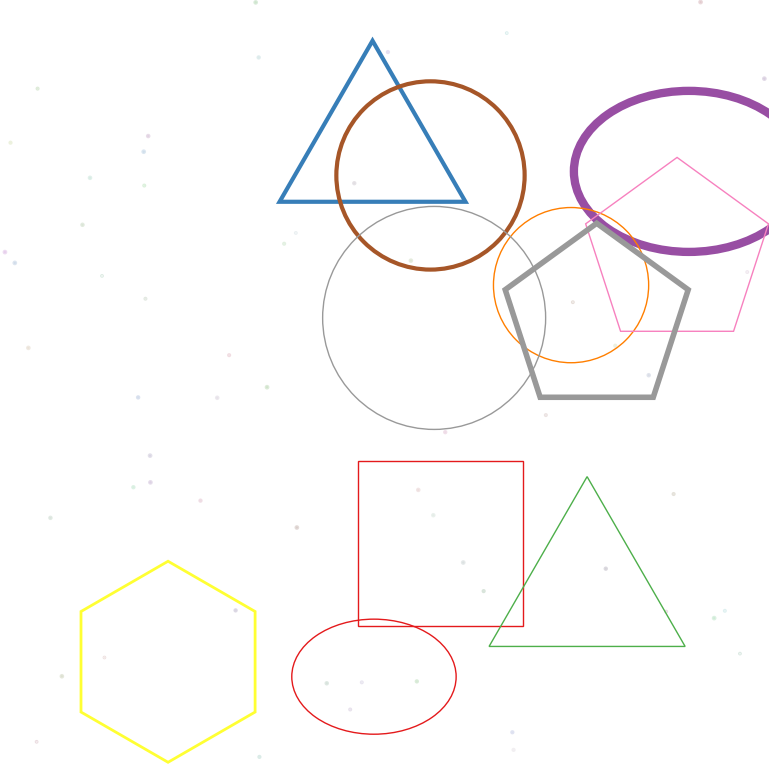[{"shape": "oval", "thickness": 0.5, "radius": 0.53, "center": [0.486, 0.121]}, {"shape": "square", "thickness": 0.5, "radius": 0.54, "center": [0.572, 0.295]}, {"shape": "triangle", "thickness": 1.5, "radius": 0.7, "center": [0.484, 0.808]}, {"shape": "triangle", "thickness": 0.5, "radius": 0.74, "center": [0.762, 0.234]}, {"shape": "oval", "thickness": 3, "radius": 0.75, "center": [0.895, 0.777]}, {"shape": "circle", "thickness": 0.5, "radius": 0.5, "center": [0.742, 0.63]}, {"shape": "hexagon", "thickness": 1, "radius": 0.65, "center": [0.218, 0.141]}, {"shape": "circle", "thickness": 1.5, "radius": 0.61, "center": [0.559, 0.772]}, {"shape": "pentagon", "thickness": 0.5, "radius": 0.62, "center": [0.879, 0.671]}, {"shape": "pentagon", "thickness": 2, "radius": 0.62, "center": [0.775, 0.585]}, {"shape": "circle", "thickness": 0.5, "radius": 0.72, "center": [0.564, 0.587]}]